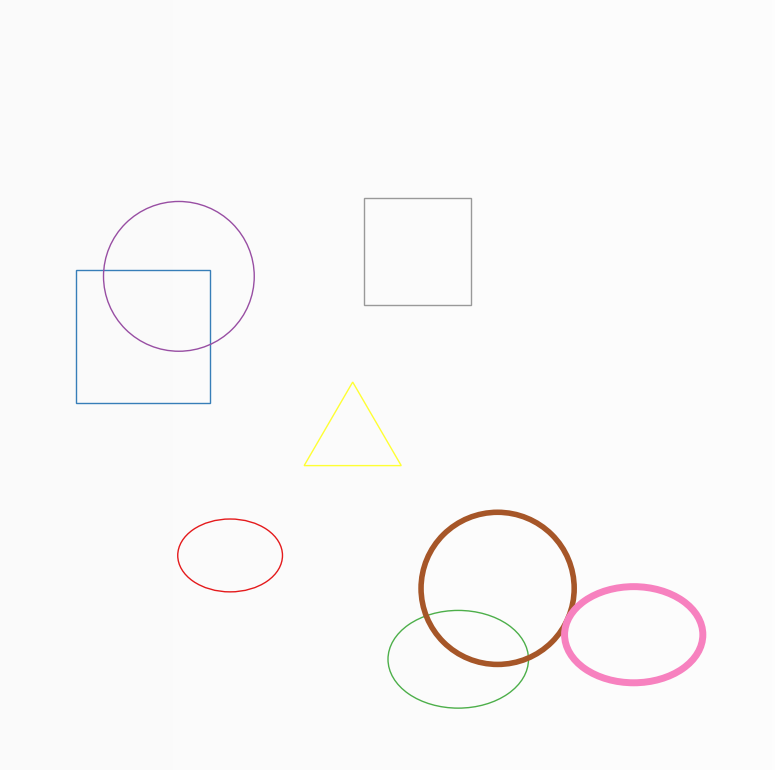[{"shape": "oval", "thickness": 0.5, "radius": 0.34, "center": [0.297, 0.279]}, {"shape": "square", "thickness": 0.5, "radius": 0.43, "center": [0.185, 0.563]}, {"shape": "oval", "thickness": 0.5, "radius": 0.45, "center": [0.591, 0.144]}, {"shape": "circle", "thickness": 0.5, "radius": 0.49, "center": [0.231, 0.641]}, {"shape": "triangle", "thickness": 0.5, "radius": 0.36, "center": [0.455, 0.431]}, {"shape": "circle", "thickness": 2, "radius": 0.49, "center": [0.642, 0.236]}, {"shape": "oval", "thickness": 2.5, "radius": 0.45, "center": [0.818, 0.176]}, {"shape": "square", "thickness": 0.5, "radius": 0.35, "center": [0.539, 0.673]}]